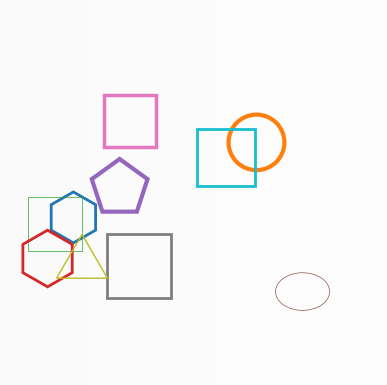[{"shape": "hexagon", "thickness": 2, "radius": 0.33, "center": [0.189, 0.435]}, {"shape": "circle", "thickness": 3, "radius": 0.36, "center": [0.662, 0.63]}, {"shape": "square", "thickness": 0.5, "radius": 0.35, "center": [0.142, 0.419]}, {"shape": "hexagon", "thickness": 2, "radius": 0.37, "center": [0.123, 0.329]}, {"shape": "pentagon", "thickness": 3, "radius": 0.38, "center": [0.309, 0.511]}, {"shape": "oval", "thickness": 0.5, "radius": 0.35, "center": [0.781, 0.243]}, {"shape": "square", "thickness": 2.5, "radius": 0.34, "center": [0.335, 0.685]}, {"shape": "square", "thickness": 2, "radius": 0.42, "center": [0.359, 0.309]}, {"shape": "triangle", "thickness": 1, "radius": 0.38, "center": [0.212, 0.315]}, {"shape": "square", "thickness": 2, "radius": 0.38, "center": [0.584, 0.591]}]